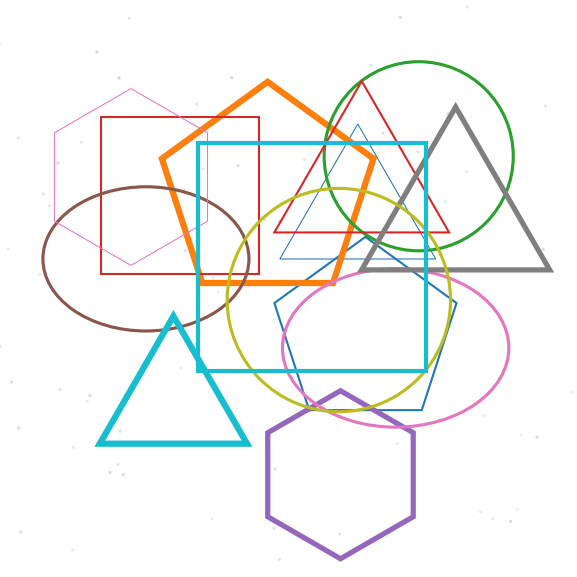[{"shape": "triangle", "thickness": 0.5, "radius": 0.78, "center": [0.62, 0.629]}, {"shape": "pentagon", "thickness": 1, "radius": 0.83, "center": [0.633, 0.423]}, {"shape": "pentagon", "thickness": 3, "radius": 0.96, "center": [0.463, 0.665]}, {"shape": "circle", "thickness": 1.5, "radius": 0.82, "center": [0.725, 0.729]}, {"shape": "triangle", "thickness": 1, "radius": 0.87, "center": [0.626, 0.684]}, {"shape": "square", "thickness": 1, "radius": 0.68, "center": [0.312, 0.661]}, {"shape": "hexagon", "thickness": 2.5, "radius": 0.73, "center": [0.59, 0.177]}, {"shape": "oval", "thickness": 1.5, "radius": 0.89, "center": [0.253, 0.551]}, {"shape": "hexagon", "thickness": 0.5, "radius": 0.77, "center": [0.227, 0.693]}, {"shape": "oval", "thickness": 1.5, "radius": 0.98, "center": [0.685, 0.397]}, {"shape": "triangle", "thickness": 2.5, "radius": 0.94, "center": [0.789, 0.626]}, {"shape": "circle", "thickness": 1.5, "radius": 0.97, "center": [0.587, 0.48]}, {"shape": "square", "thickness": 2, "radius": 0.98, "center": [0.54, 0.554]}, {"shape": "triangle", "thickness": 3, "radius": 0.74, "center": [0.3, 0.304]}]